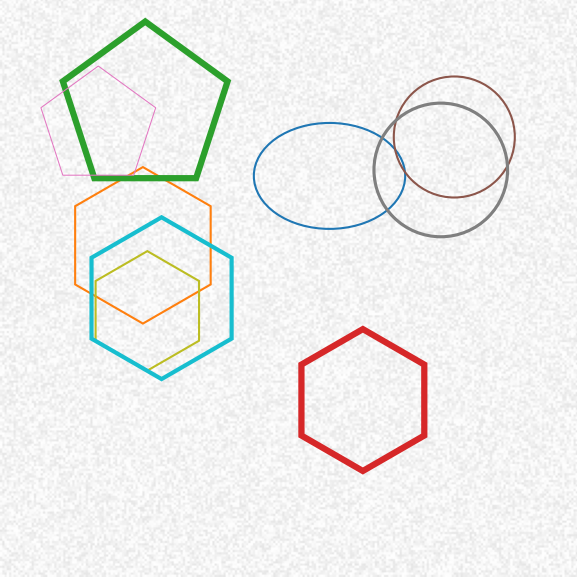[{"shape": "oval", "thickness": 1, "radius": 0.66, "center": [0.571, 0.695]}, {"shape": "hexagon", "thickness": 1, "radius": 0.68, "center": [0.247, 0.574]}, {"shape": "pentagon", "thickness": 3, "radius": 0.75, "center": [0.251, 0.812]}, {"shape": "hexagon", "thickness": 3, "radius": 0.61, "center": [0.628, 0.306]}, {"shape": "circle", "thickness": 1, "radius": 0.52, "center": [0.787, 0.762]}, {"shape": "pentagon", "thickness": 0.5, "radius": 0.52, "center": [0.17, 0.78]}, {"shape": "circle", "thickness": 1.5, "radius": 0.58, "center": [0.763, 0.705]}, {"shape": "hexagon", "thickness": 1, "radius": 0.52, "center": [0.255, 0.461]}, {"shape": "hexagon", "thickness": 2, "radius": 0.7, "center": [0.28, 0.483]}]